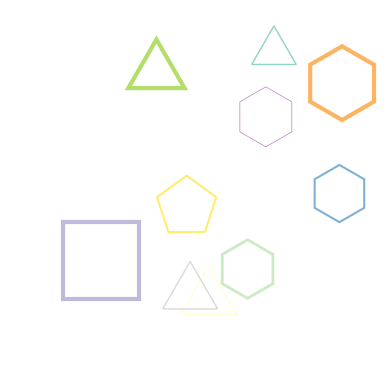[{"shape": "triangle", "thickness": 1, "radius": 0.33, "center": [0.712, 0.866]}, {"shape": "triangle", "thickness": 0.5, "radius": 0.42, "center": [0.542, 0.226]}, {"shape": "square", "thickness": 3, "radius": 0.5, "center": [0.263, 0.323]}, {"shape": "hexagon", "thickness": 1.5, "radius": 0.37, "center": [0.882, 0.497]}, {"shape": "hexagon", "thickness": 3, "radius": 0.48, "center": [0.889, 0.784]}, {"shape": "triangle", "thickness": 3, "radius": 0.42, "center": [0.406, 0.813]}, {"shape": "triangle", "thickness": 1, "radius": 0.41, "center": [0.494, 0.239]}, {"shape": "hexagon", "thickness": 0.5, "radius": 0.39, "center": [0.69, 0.697]}, {"shape": "hexagon", "thickness": 2, "radius": 0.38, "center": [0.643, 0.301]}, {"shape": "pentagon", "thickness": 1.5, "radius": 0.4, "center": [0.485, 0.463]}]